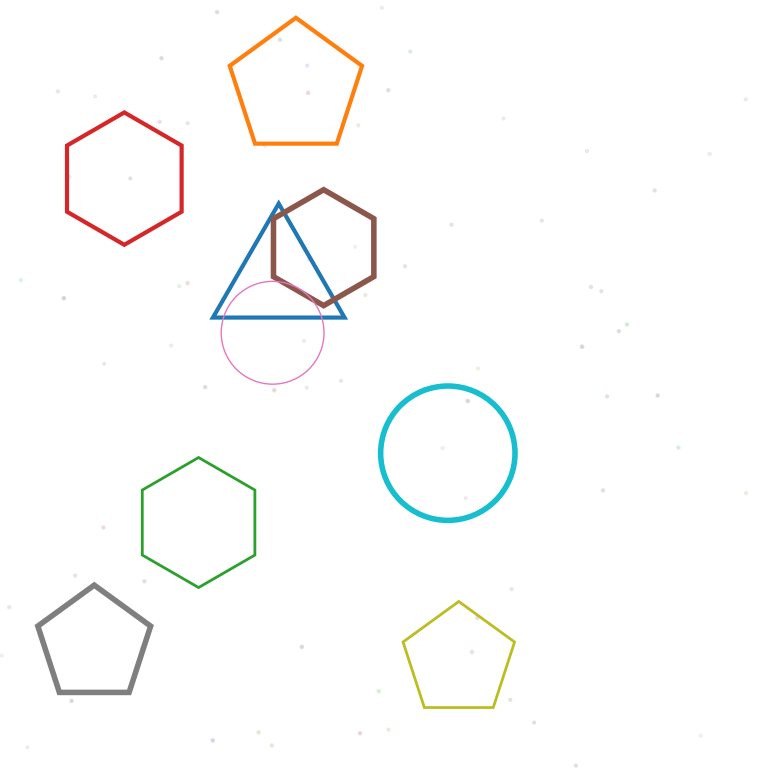[{"shape": "triangle", "thickness": 1.5, "radius": 0.49, "center": [0.362, 0.637]}, {"shape": "pentagon", "thickness": 1.5, "radius": 0.45, "center": [0.384, 0.887]}, {"shape": "hexagon", "thickness": 1, "radius": 0.42, "center": [0.258, 0.321]}, {"shape": "hexagon", "thickness": 1.5, "radius": 0.43, "center": [0.161, 0.768]}, {"shape": "hexagon", "thickness": 2, "radius": 0.38, "center": [0.42, 0.678]}, {"shape": "circle", "thickness": 0.5, "radius": 0.33, "center": [0.354, 0.568]}, {"shape": "pentagon", "thickness": 2, "radius": 0.39, "center": [0.122, 0.163]}, {"shape": "pentagon", "thickness": 1, "radius": 0.38, "center": [0.596, 0.143]}, {"shape": "circle", "thickness": 2, "radius": 0.44, "center": [0.582, 0.411]}]